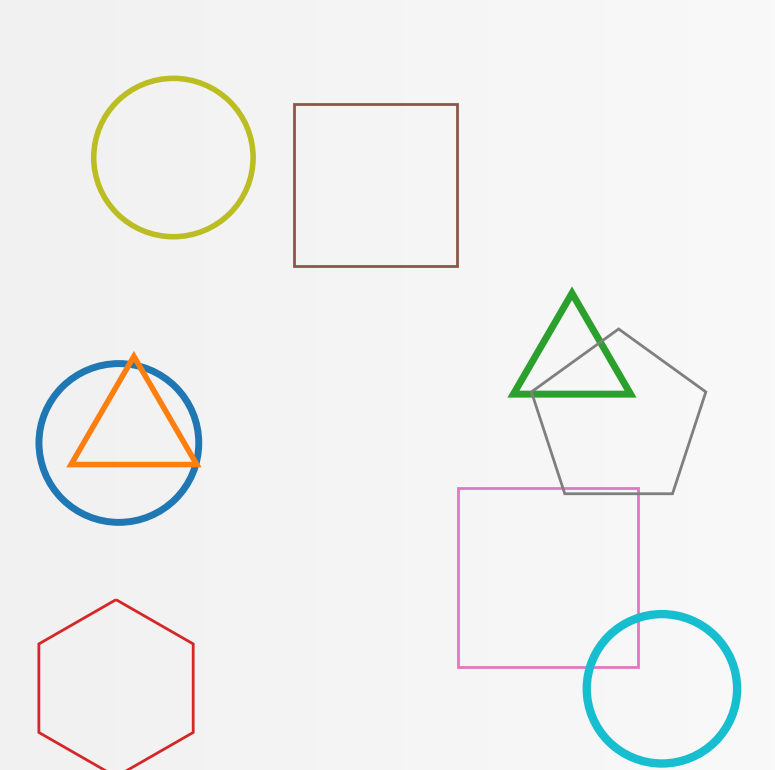[{"shape": "circle", "thickness": 2.5, "radius": 0.52, "center": [0.153, 0.425]}, {"shape": "triangle", "thickness": 2, "radius": 0.47, "center": [0.173, 0.443]}, {"shape": "triangle", "thickness": 2.5, "radius": 0.44, "center": [0.738, 0.532]}, {"shape": "hexagon", "thickness": 1, "radius": 0.57, "center": [0.15, 0.106]}, {"shape": "square", "thickness": 1, "radius": 0.53, "center": [0.485, 0.76]}, {"shape": "square", "thickness": 1, "radius": 0.58, "center": [0.708, 0.25]}, {"shape": "pentagon", "thickness": 1, "radius": 0.59, "center": [0.798, 0.454]}, {"shape": "circle", "thickness": 2, "radius": 0.51, "center": [0.224, 0.795]}, {"shape": "circle", "thickness": 3, "radius": 0.49, "center": [0.854, 0.105]}]